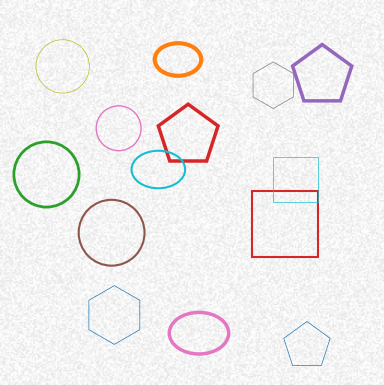[{"shape": "pentagon", "thickness": 0.5, "radius": 0.32, "center": [0.797, 0.102]}, {"shape": "hexagon", "thickness": 0.5, "radius": 0.38, "center": [0.297, 0.182]}, {"shape": "oval", "thickness": 3, "radius": 0.3, "center": [0.462, 0.845]}, {"shape": "circle", "thickness": 2, "radius": 0.42, "center": [0.121, 0.547]}, {"shape": "square", "thickness": 1.5, "radius": 0.42, "center": [0.741, 0.418]}, {"shape": "pentagon", "thickness": 2.5, "radius": 0.41, "center": [0.489, 0.648]}, {"shape": "pentagon", "thickness": 2.5, "radius": 0.4, "center": [0.837, 0.803]}, {"shape": "circle", "thickness": 1.5, "radius": 0.43, "center": [0.29, 0.395]}, {"shape": "oval", "thickness": 2.5, "radius": 0.39, "center": [0.517, 0.135]}, {"shape": "circle", "thickness": 1, "radius": 0.29, "center": [0.308, 0.667]}, {"shape": "hexagon", "thickness": 0.5, "radius": 0.3, "center": [0.71, 0.779]}, {"shape": "circle", "thickness": 0.5, "radius": 0.35, "center": [0.163, 0.828]}, {"shape": "oval", "thickness": 1.5, "radius": 0.35, "center": [0.411, 0.56]}, {"shape": "square", "thickness": 0.5, "radius": 0.29, "center": [0.768, 0.534]}]